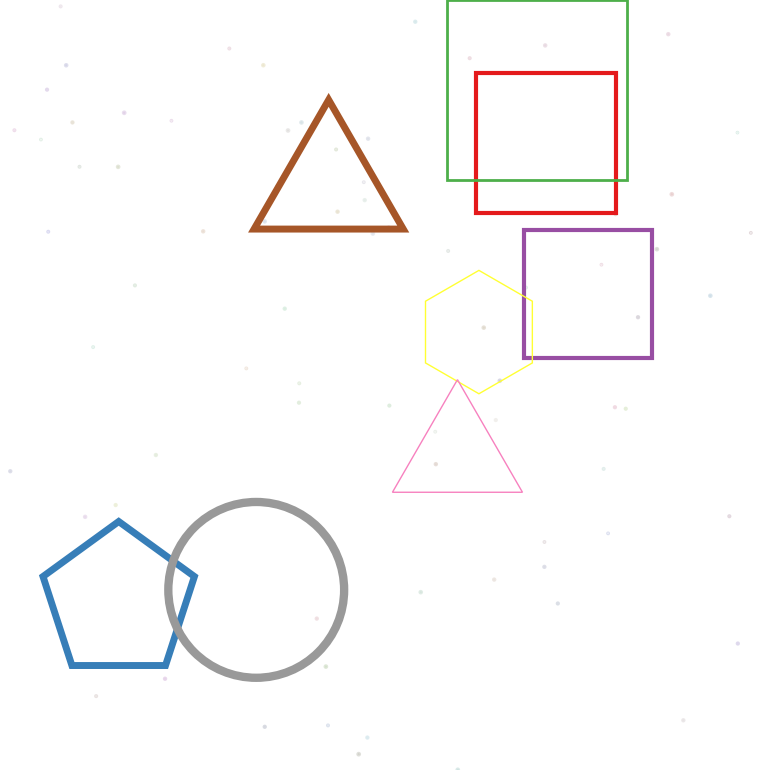[{"shape": "square", "thickness": 1.5, "radius": 0.45, "center": [0.709, 0.814]}, {"shape": "pentagon", "thickness": 2.5, "radius": 0.52, "center": [0.154, 0.219]}, {"shape": "square", "thickness": 1, "radius": 0.59, "center": [0.697, 0.883]}, {"shape": "square", "thickness": 1.5, "radius": 0.42, "center": [0.764, 0.619]}, {"shape": "hexagon", "thickness": 0.5, "radius": 0.4, "center": [0.622, 0.569]}, {"shape": "triangle", "thickness": 2.5, "radius": 0.56, "center": [0.427, 0.758]}, {"shape": "triangle", "thickness": 0.5, "radius": 0.49, "center": [0.594, 0.409]}, {"shape": "circle", "thickness": 3, "radius": 0.57, "center": [0.333, 0.234]}]